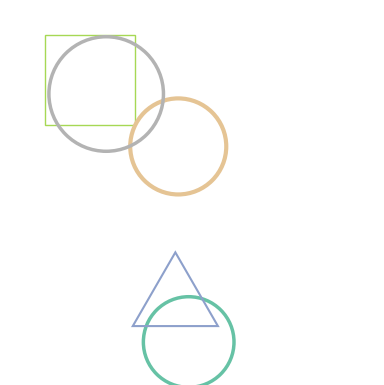[{"shape": "circle", "thickness": 2.5, "radius": 0.59, "center": [0.49, 0.112]}, {"shape": "triangle", "thickness": 1.5, "radius": 0.64, "center": [0.455, 0.217]}, {"shape": "square", "thickness": 1, "radius": 0.58, "center": [0.234, 0.792]}, {"shape": "circle", "thickness": 3, "radius": 0.62, "center": [0.463, 0.62]}, {"shape": "circle", "thickness": 2.5, "radius": 0.74, "center": [0.276, 0.756]}]